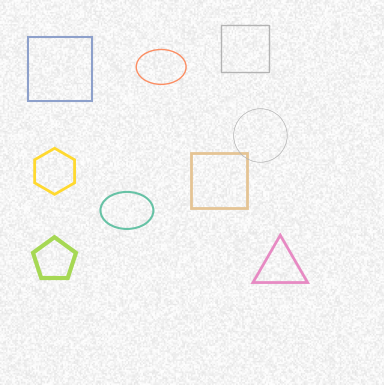[{"shape": "oval", "thickness": 1.5, "radius": 0.34, "center": [0.33, 0.453]}, {"shape": "oval", "thickness": 1, "radius": 0.32, "center": [0.419, 0.826]}, {"shape": "square", "thickness": 1.5, "radius": 0.42, "center": [0.157, 0.821]}, {"shape": "triangle", "thickness": 2, "radius": 0.41, "center": [0.728, 0.307]}, {"shape": "pentagon", "thickness": 3, "radius": 0.29, "center": [0.141, 0.325]}, {"shape": "hexagon", "thickness": 2, "radius": 0.3, "center": [0.142, 0.555]}, {"shape": "square", "thickness": 2, "radius": 0.36, "center": [0.569, 0.531]}, {"shape": "square", "thickness": 1, "radius": 0.31, "center": [0.637, 0.873]}, {"shape": "circle", "thickness": 0.5, "radius": 0.35, "center": [0.676, 0.648]}]